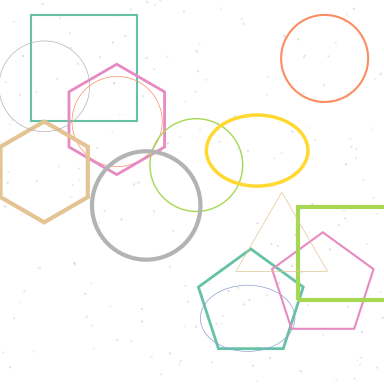[{"shape": "square", "thickness": 1.5, "radius": 0.69, "center": [0.219, 0.822]}, {"shape": "pentagon", "thickness": 2, "radius": 0.72, "center": [0.652, 0.21]}, {"shape": "circle", "thickness": 0.5, "radius": 0.59, "center": [0.304, 0.684]}, {"shape": "circle", "thickness": 1.5, "radius": 0.57, "center": [0.843, 0.848]}, {"shape": "oval", "thickness": 0.5, "radius": 0.61, "center": [0.643, 0.173]}, {"shape": "hexagon", "thickness": 2, "radius": 0.72, "center": [0.303, 0.69]}, {"shape": "pentagon", "thickness": 1.5, "radius": 0.69, "center": [0.838, 0.258]}, {"shape": "square", "thickness": 3, "radius": 0.6, "center": [0.896, 0.341]}, {"shape": "circle", "thickness": 1, "radius": 0.6, "center": [0.51, 0.571]}, {"shape": "oval", "thickness": 2.5, "radius": 0.66, "center": [0.668, 0.609]}, {"shape": "hexagon", "thickness": 3, "radius": 0.65, "center": [0.115, 0.553]}, {"shape": "triangle", "thickness": 0.5, "radius": 0.69, "center": [0.732, 0.364]}, {"shape": "circle", "thickness": 0.5, "radius": 0.59, "center": [0.115, 0.776]}, {"shape": "circle", "thickness": 3, "radius": 0.7, "center": [0.38, 0.466]}]